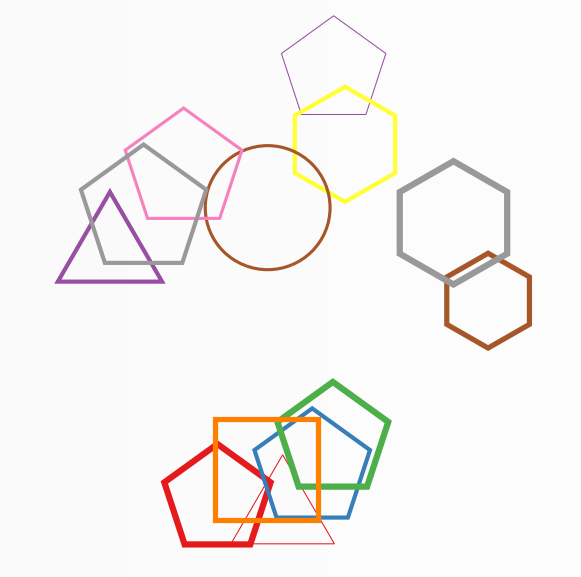[{"shape": "pentagon", "thickness": 3, "radius": 0.48, "center": [0.374, 0.134]}, {"shape": "triangle", "thickness": 0.5, "radius": 0.51, "center": [0.486, 0.109]}, {"shape": "pentagon", "thickness": 2, "radius": 0.52, "center": [0.537, 0.187]}, {"shape": "pentagon", "thickness": 3, "radius": 0.5, "center": [0.573, 0.238]}, {"shape": "pentagon", "thickness": 0.5, "radius": 0.47, "center": [0.574, 0.877]}, {"shape": "triangle", "thickness": 2, "radius": 0.52, "center": [0.189, 0.563]}, {"shape": "square", "thickness": 2.5, "radius": 0.44, "center": [0.459, 0.186]}, {"shape": "hexagon", "thickness": 2, "radius": 0.5, "center": [0.593, 0.749]}, {"shape": "hexagon", "thickness": 2.5, "radius": 0.41, "center": [0.84, 0.479]}, {"shape": "circle", "thickness": 1.5, "radius": 0.54, "center": [0.46, 0.64]}, {"shape": "pentagon", "thickness": 1.5, "radius": 0.53, "center": [0.316, 0.706]}, {"shape": "pentagon", "thickness": 2, "radius": 0.57, "center": [0.247, 0.636]}, {"shape": "hexagon", "thickness": 3, "radius": 0.53, "center": [0.78, 0.613]}]